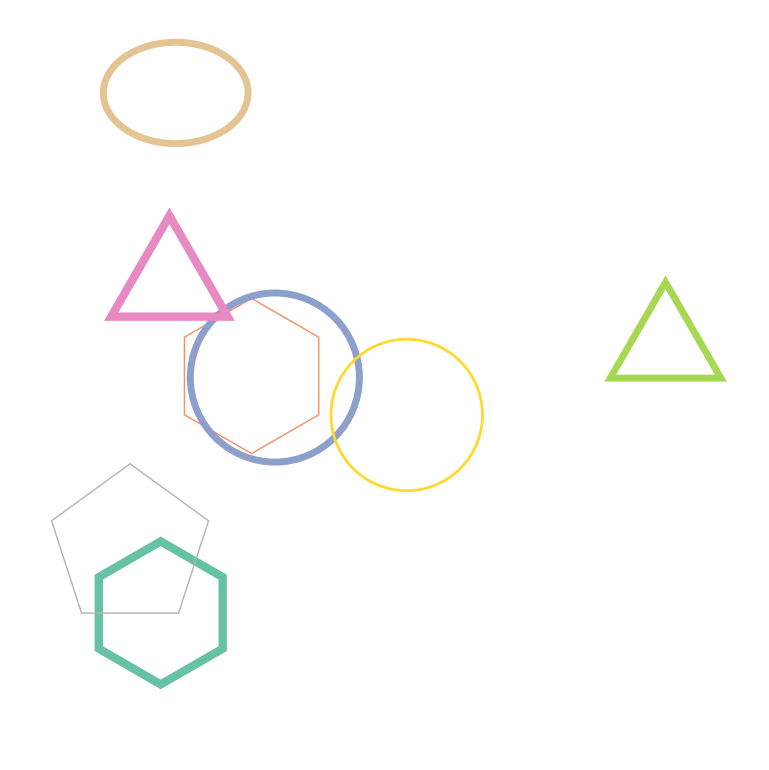[{"shape": "hexagon", "thickness": 3, "radius": 0.46, "center": [0.209, 0.204]}, {"shape": "hexagon", "thickness": 0.5, "radius": 0.5, "center": [0.327, 0.512]}, {"shape": "circle", "thickness": 2.5, "radius": 0.55, "center": [0.357, 0.51]}, {"shape": "triangle", "thickness": 3, "radius": 0.44, "center": [0.22, 0.632]}, {"shape": "triangle", "thickness": 2.5, "radius": 0.41, "center": [0.864, 0.55]}, {"shape": "circle", "thickness": 1, "radius": 0.49, "center": [0.528, 0.461]}, {"shape": "oval", "thickness": 2.5, "radius": 0.47, "center": [0.228, 0.879]}, {"shape": "pentagon", "thickness": 0.5, "radius": 0.54, "center": [0.169, 0.29]}]